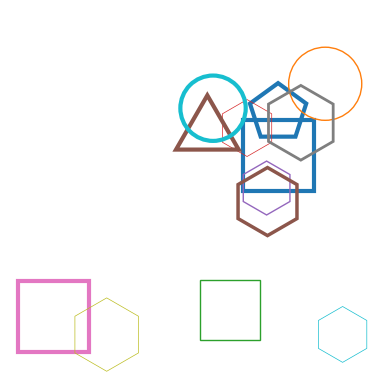[{"shape": "square", "thickness": 3, "radius": 0.46, "center": [0.724, 0.596]}, {"shape": "pentagon", "thickness": 3, "radius": 0.38, "center": [0.722, 0.707]}, {"shape": "circle", "thickness": 1, "radius": 0.47, "center": [0.845, 0.782]}, {"shape": "square", "thickness": 1, "radius": 0.39, "center": [0.598, 0.196]}, {"shape": "hexagon", "thickness": 0.5, "radius": 0.37, "center": [0.642, 0.667]}, {"shape": "hexagon", "thickness": 1, "radius": 0.35, "center": [0.692, 0.512]}, {"shape": "triangle", "thickness": 3, "radius": 0.47, "center": [0.539, 0.658]}, {"shape": "hexagon", "thickness": 2.5, "radius": 0.44, "center": [0.695, 0.476]}, {"shape": "square", "thickness": 3, "radius": 0.46, "center": [0.138, 0.179]}, {"shape": "hexagon", "thickness": 2, "radius": 0.49, "center": [0.781, 0.681]}, {"shape": "hexagon", "thickness": 0.5, "radius": 0.48, "center": [0.277, 0.131]}, {"shape": "circle", "thickness": 3, "radius": 0.42, "center": [0.553, 0.719]}, {"shape": "hexagon", "thickness": 0.5, "radius": 0.36, "center": [0.89, 0.131]}]